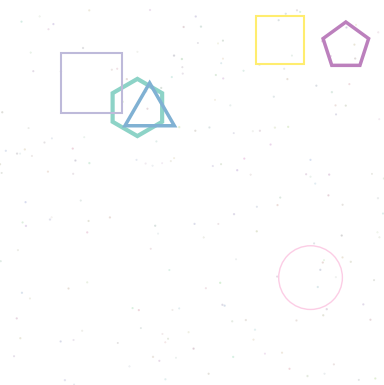[{"shape": "hexagon", "thickness": 3, "radius": 0.37, "center": [0.357, 0.721]}, {"shape": "square", "thickness": 1.5, "radius": 0.39, "center": [0.238, 0.785]}, {"shape": "triangle", "thickness": 2.5, "radius": 0.37, "center": [0.389, 0.71]}, {"shape": "circle", "thickness": 1, "radius": 0.41, "center": [0.807, 0.279]}, {"shape": "pentagon", "thickness": 2.5, "radius": 0.31, "center": [0.898, 0.881]}, {"shape": "square", "thickness": 1.5, "radius": 0.31, "center": [0.728, 0.896]}]